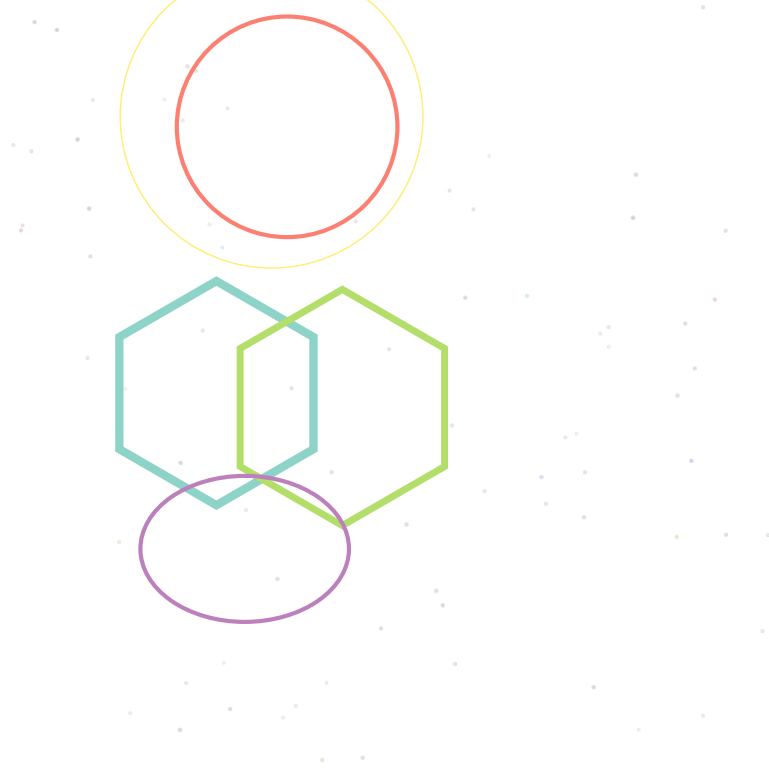[{"shape": "hexagon", "thickness": 3, "radius": 0.73, "center": [0.281, 0.489]}, {"shape": "circle", "thickness": 1.5, "radius": 0.72, "center": [0.373, 0.835]}, {"shape": "hexagon", "thickness": 2.5, "radius": 0.77, "center": [0.445, 0.471]}, {"shape": "oval", "thickness": 1.5, "radius": 0.68, "center": [0.318, 0.287]}, {"shape": "circle", "thickness": 0.5, "radius": 0.98, "center": [0.353, 0.848]}]